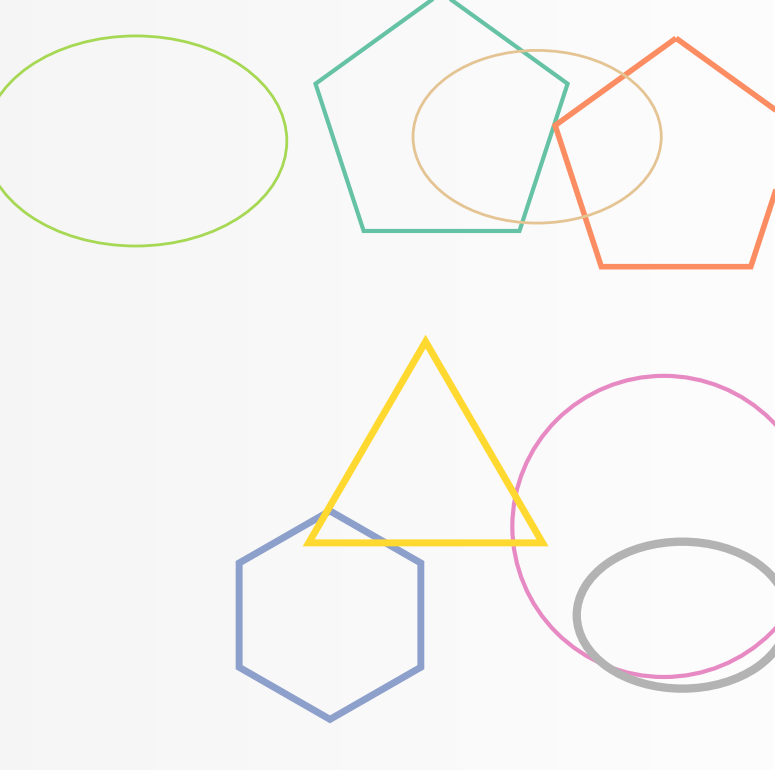[{"shape": "pentagon", "thickness": 1.5, "radius": 0.85, "center": [0.57, 0.838]}, {"shape": "pentagon", "thickness": 2, "radius": 0.82, "center": [0.872, 0.786]}, {"shape": "hexagon", "thickness": 2.5, "radius": 0.68, "center": [0.426, 0.201]}, {"shape": "circle", "thickness": 1.5, "radius": 0.98, "center": [0.857, 0.316]}, {"shape": "oval", "thickness": 1, "radius": 0.97, "center": [0.175, 0.817]}, {"shape": "triangle", "thickness": 2.5, "radius": 0.87, "center": [0.549, 0.382]}, {"shape": "oval", "thickness": 1, "radius": 0.8, "center": [0.693, 0.822]}, {"shape": "oval", "thickness": 3, "radius": 0.68, "center": [0.881, 0.201]}]